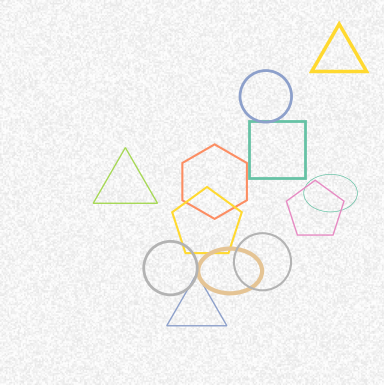[{"shape": "square", "thickness": 2, "radius": 0.37, "center": [0.72, 0.612]}, {"shape": "oval", "thickness": 0.5, "radius": 0.35, "center": [0.859, 0.498]}, {"shape": "hexagon", "thickness": 1.5, "radius": 0.48, "center": [0.557, 0.528]}, {"shape": "triangle", "thickness": 1, "radius": 0.45, "center": [0.511, 0.199]}, {"shape": "circle", "thickness": 2, "radius": 0.33, "center": [0.69, 0.75]}, {"shape": "pentagon", "thickness": 1, "radius": 0.39, "center": [0.819, 0.453]}, {"shape": "triangle", "thickness": 1, "radius": 0.48, "center": [0.326, 0.52]}, {"shape": "pentagon", "thickness": 1.5, "radius": 0.48, "center": [0.538, 0.419]}, {"shape": "triangle", "thickness": 2.5, "radius": 0.41, "center": [0.881, 0.855]}, {"shape": "oval", "thickness": 3, "radius": 0.42, "center": [0.598, 0.296]}, {"shape": "circle", "thickness": 1.5, "radius": 0.37, "center": [0.682, 0.32]}, {"shape": "circle", "thickness": 2, "radius": 0.35, "center": [0.443, 0.304]}]